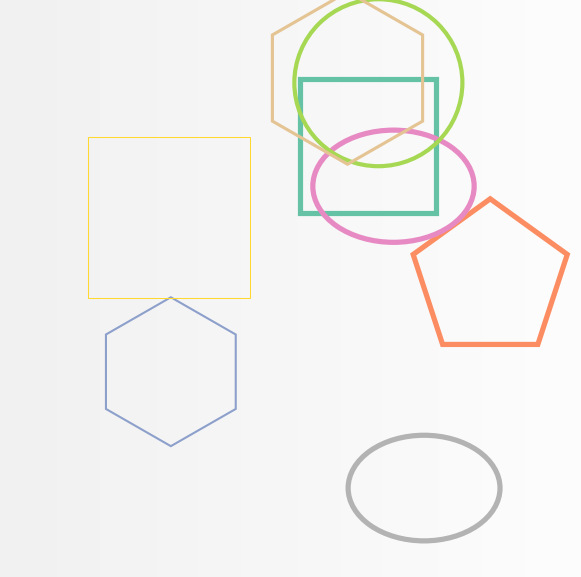[{"shape": "square", "thickness": 2.5, "radius": 0.58, "center": [0.633, 0.746]}, {"shape": "pentagon", "thickness": 2.5, "radius": 0.7, "center": [0.843, 0.515]}, {"shape": "hexagon", "thickness": 1, "radius": 0.64, "center": [0.294, 0.355]}, {"shape": "oval", "thickness": 2.5, "radius": 0.69, "center": [0.677, 0.677]}, {"shape": "circle", "thickness": 2, "radius": 0.72, "center": [0.651, 0.856]}, {"shape": "square", "thickness": 0.5, "radius": 0.7, "center": [0.29, 0.623]}, {"shape": "hexagon", "thickness": 1.5, "radius": 0.75, "center": [0.598, 0.864]}, {"shape": "oval", "thickness": 2.5, "radius": 0.65, "center": [0.73, 0.154]}]